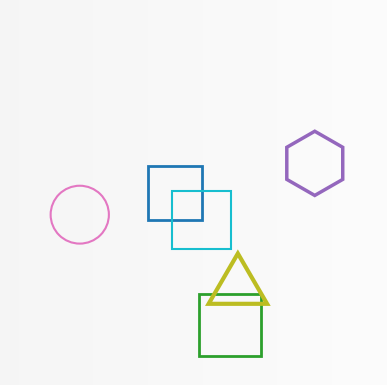[{"shape": "square", "thickness": 2, "radius": 0.35, "center": [0.451, 0.498]}, {"shape": "square", "thickness": 2, "radius": 0.4, "center": [0.594, 0.156]}, {"shape": "hexagon", "thickness": 2.5, "radius": 0.42, "center": [0.812, 0.576]}, {"shape": "circle", "thickness": 1.5, "radius": 0.38, "center": [0.206, 0.442]}, {"shape": "triangle", "thickness": 3, "radius": 0.44, "center": [0.614, 0.254]}, {"shape": "square", "thickness": 1.5, "radius": 0.38, "center": [0.519, 0.428]}]